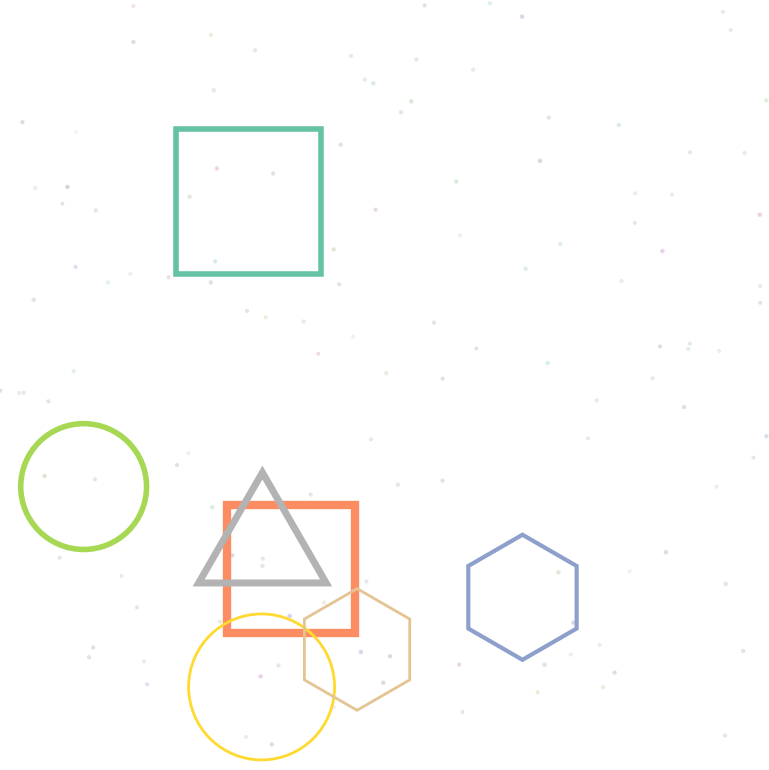[{"shape": "square", "thickness": 2, "radius": 0.47, "center": [0.322, 0.738]}, {"shape": "square", "thickness": 3, "radius": 0.42, "center": [0.378, 0.261]}, {"shape": "hexagon", "thickness": 1.5, "radius": 0.41, "center": [0.679, 0.224]}, {"shape": "circle", "thickness": 2, "radius": 0.41, "center": [0.109, 0.368]}, {"shape": "circle", "thickness": 1, "radius": 0.47, "center": [0.34, 0.108]}, {"shape": "hexagon", "thickness": 1, "radius": 0.39, "center": [0.464, 0.157]}, {"shape": "triangle", "thickness": 2.5, "radius": 0.48, "center": [0.341, 0.291]}]